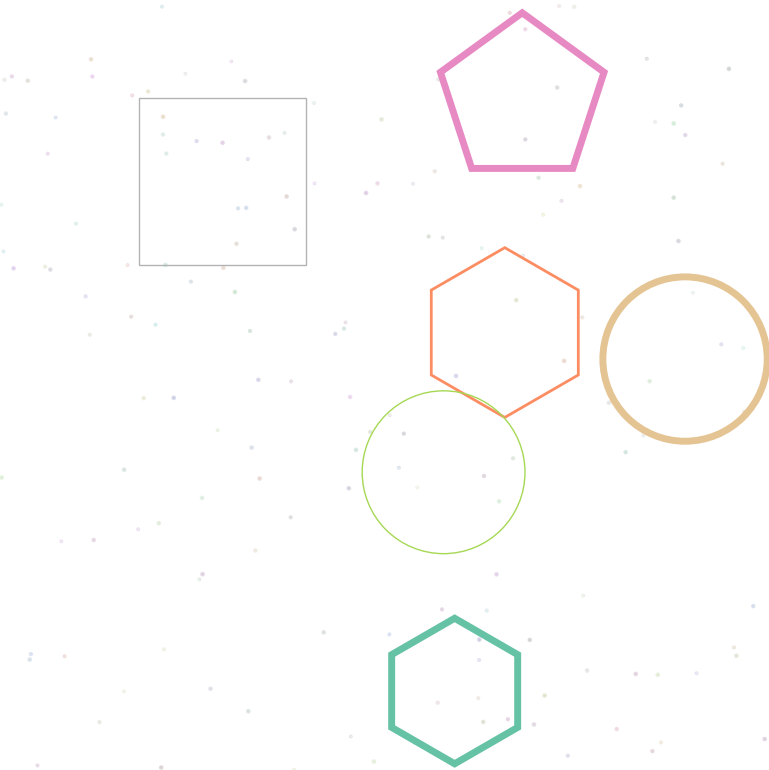[{"shape": "hexagon", "thickness": 2.5, "radius": 0.47, "center": [0.59, 0.103]}, {"shape": "hexagon", "thickness": 1, "radius": 0.55, "center": [0.656, 0.568]}, {"shape": "pentagon", "thickness": 2.5, "radius": 0.56, "center": [0.678, 0.872]}, {"shape": "circle", "thickness": 0.5, "radius": 0.53, "center": [0.576, 0.387]}, {"shape": "circle", "thickness": 2.5, "radius": 0.53, "center": [0.89, 0.534]}, {"shape": "square", "thickness": 0.5, "radius": 0.54, "center": [0.289, 0.764]}]